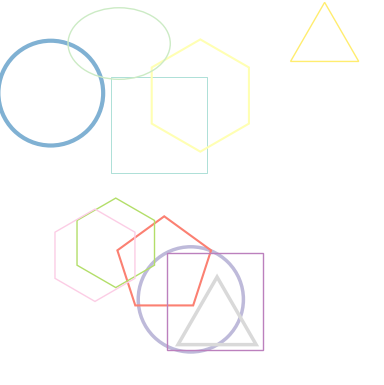[{"shape": "square", "thickness": 0.5, "radius": 0.62, "center": [0.413, 0.676]}, {"shape": "hexagon", "thickness": 1.5, "radius": 0.73, "center": [0.52, 0.752]}, {"shape": "circle", "thickness": 2.5, "radius": 0.68, "center": [0.496, 0.222]}, {"shape": "pentagon", "thickness": 1.5, "radius": 0.64, "center": [0.427, 0.31]}, {"shape": "circle", "thickness": 3, "radius": 0.68, "center": [0.132, 0.758]}, {"shape": "hexagon", "thickness": 1, "radius": 0.58, "center": [0.301, 0.369]}, {"shape": "hexagon", "thickness": 1, "radius": 0.6, "center": [0.247, 0.337]}, {"shape": "triangle", "thickness": 2.5, "radius": 0.59, "center": [0.564, 0.163]}, {"shape": "square", "thickness": 1, "radius": 0.63, "center": [0.558, 0.216]}, {"shape": "oval", "thickness": 1, "radius": 0.66, "center": [0.309, 0.887]}, {"shape": "triangle", "thickness": 1, "radius": 0.51, "center": [0.843, 0.892]}]